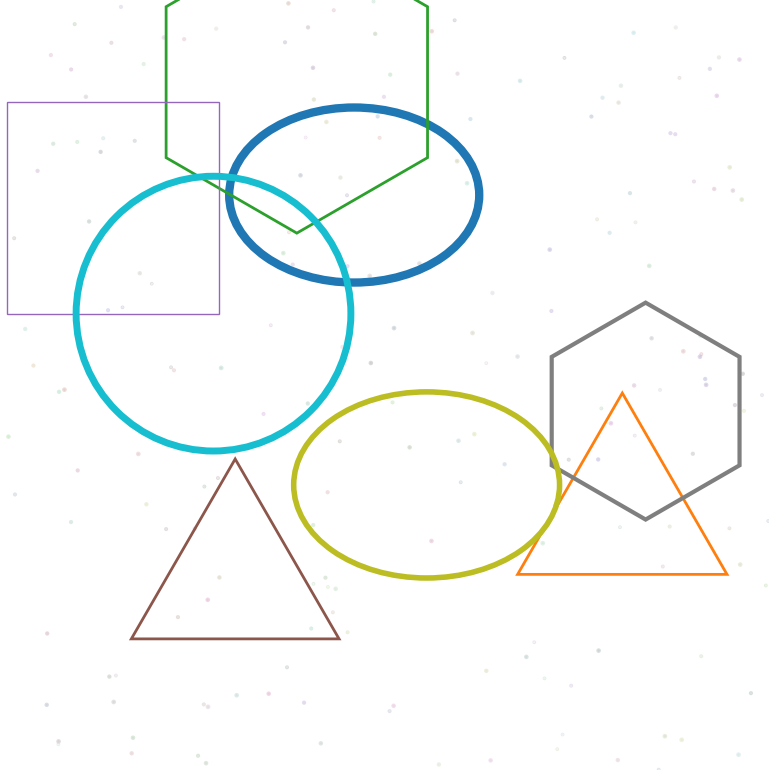[{"shape": "oval", "thickness": 3, "radius": 0.81, "center": [0.46, 0.747]}, {"shape": "triangle", "thickness": 1, "radius": 0.78, "center": [0.808, 0.333]}, {"shape": "hexagon", "thickness": 1, "radius": 0.98, "center": [0.385, 0.893]}, {"shape": "square", "thickness": 0.5, "radius": 0.69, "center": [0.147, 0.73]}, {"shape": "triangle", "thickness": 1, "radius": 0.78, "center": [0.305, 0.248]}, {"shape": "hexagon", "thickness": 1.5, "radius": 0.7, "center": [0.838, 0.466]}, {"shape": "oval", "thickness": 2, "radius": 0.86, "center": [0.554, 0.37]}, {"shape": "circle", "thickness": 2.5, "radius": 0.89, "center": [0.277, 0.593]}]